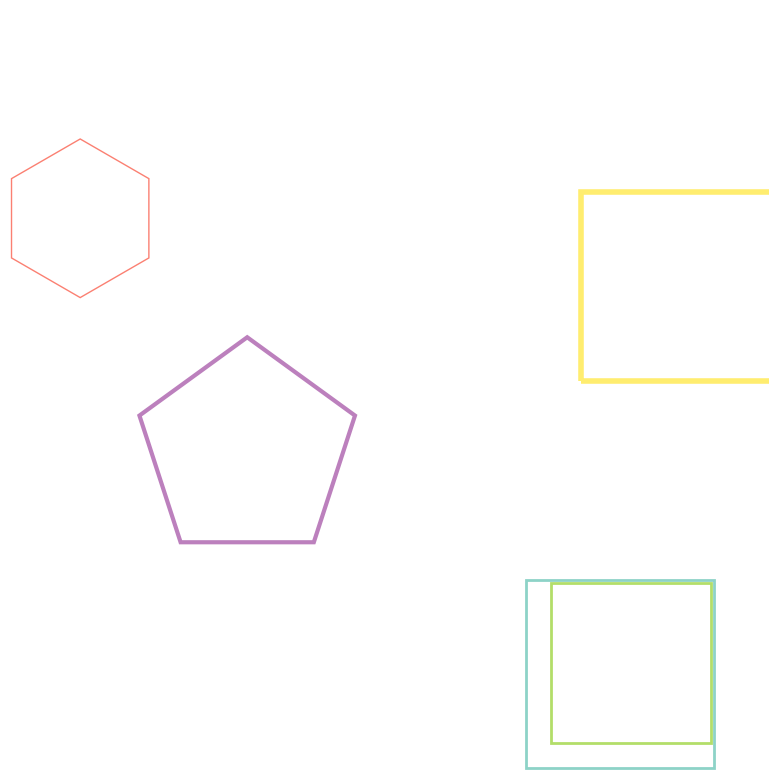[{"shape": "square", "thickness": 1, "radius": 0.61, "center": [0.805, 0.124]}, {"shape": "hexagon", "thickness": 0.5, "radius": 0.51, "center": [0.104, 0.717]}, {"shape": "square", "thickness": 1, "radius": 0.52, "center": [0.819, 0.139]}, {"shape": "pentagon", "thickness": 1.5, "radius": 0.74, "center": [0.321, 0.415]}, {"shape": "square", "thickness": 2, "radius": 0.62, "center": [0.878, 0.628]}]